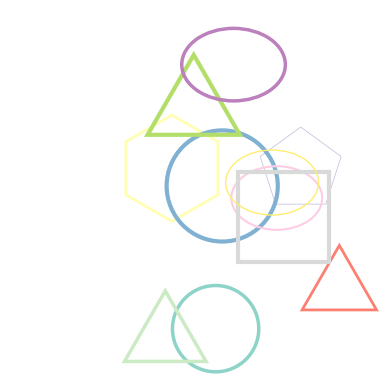[{"shape": "circle", "thickness": 2.5, "radius": 0.56, "center": [0.56, 0.146]}, {"shape": "hexagon", "thickness": 2, "radius": 0.69, "center": [0.446, 0.563]}, {"shape": "pentagon", "thickness": 0.5, "radius": 0.55, "center": [0.781, 0.559]}, {"shape": "triangle", "thickness": 2, "radius": 0.56, "center": [0.881, 0.251]}, {"shape": "circle", "thickness": 3, "radius": 0.72, "center": [0.577, 0.517]}, {"shape": "triangle", "thickness": 3, "radius": 0.69, "center": [0.503, 0.719]}, {"shape": "oval", "thickness": 1.5, "radius": 0.59, "center": [0.719, 0.486]}, {"shape": "square", "thickness": 3, "radius": 0.59, "center": [0.737, 0.437]}, {"shape": "oval", "thickness": 2.5, "radius": 0.67, "center": [0.607, 0.832]}, {"shape": "triangle", "thickness": 2.5, "radius": 0.61, "center": [0.429, 0.122]}, {"shape": "oval", "thickness": 1, "radius": 0.6, "center": [0.707, 0.526]}]